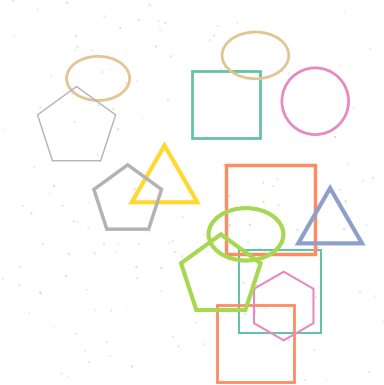[{"shape": "square", "thickness": 2, "radius": 0.44, "center": [0.587, 0.729]}, {"shape": "square", "thickness": 1.5, "radius": 0.53, "center": [0.727, 0.243]}, {"shape": "square", "thickness": 2, "radius": 0.5, "center": [0.663, 0.107]}, {"shape": "square", "thickness": 2.5, "radius": 0.58, "center": [0.703, 0.457]}, {"shape": "triangle", "thickness": 3, "radius": 0.48, "center": [0.857, 0.416]}, {"shape": "circle", "thickness": 2, "radius": 0.43, "center": [0.819, 0.737]}, {"shape": "hexagon", "thickness": 1.5, "radius": 0.45, "center": [0.737, 0.205]}, {"shape": "oval", "thickness": 3, "radius": 0.49, "center": [0.639, 0.391]}, {"shape": "pentagon", "thickness": 3, "radius": 0.54, "center": [0.574, 0.283]}, {"shape": "triangle", "thickness": 3, "radius": 0.49, "center": [0.427, 0.524]}, {"shape": "oval", "thickness": 2, "radius": 0.43, "center": [0.663, 0.856]}, {"shape": "oval", "thickness": 2, "radius": 0.41, "center": [0.255, 0.796]}, {"shape": "pentagon", "thickness": 1, "radius": 0.53, "center": [0.199, 0.669]}, {"shape": "pentagon", "thickness": 2.5, "radius": 0.46, "center": [0.332, 0.479]}]